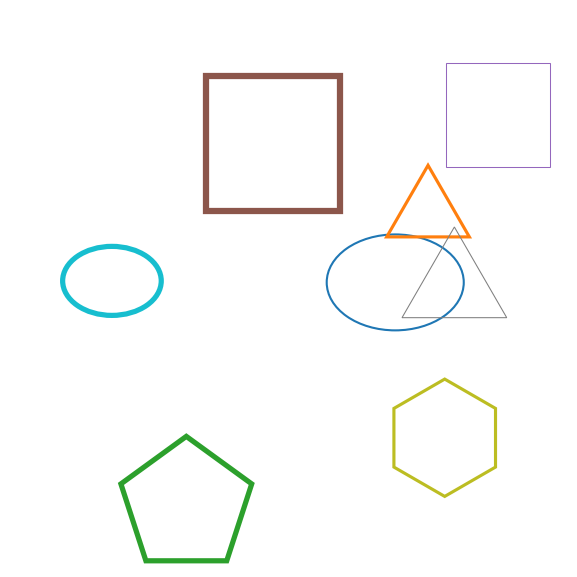[{"shape": "oval", "thickness": 1, "radius": 0.59, "center": [0.684, 0.51]}, {"shape": "triangle", "thickness": 1.5, "radius": 0.41, "center": [0.741, 0.63]}, {"shape": "pentagon", "thickness": 2.5, "radius": 0.6, "center": [0.323, 0.124]}, {"shape": "square", "thickness": 0.5, "radius": 0.45, "center": [0.863, 0.8]}, {"shape": "square", "thickness": 3, "radius": 0.58, "center": [0.472, 0.751]}, {"shape": "triangle", "thickness": 0.5, "radius": 0.52, "center": [0.787, 0.501]}, {"shape": "hexagon", "thickness": 1.5, "radius": 0.51, "center": [0.77, 0.241]}, {"shape": "oval", "thickness": 2.5, "radius": 0.43, "center": [0.194, 0.513]}]